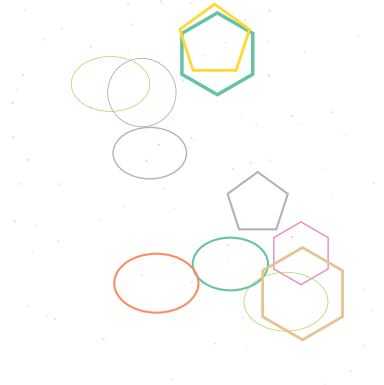[{"shape": "oval", "thickness": 1.5, "radius": 0.49, "center": [0.598, 0.314]}, {"shape": "hexagon", "thickness": 2.5, "radius": 0.53, "center": [0.565, 0.86]}, {"shape": "oval", "thickness": 1.5, "radius": 0.55, "center": [0.406, 0.264]}, {"shape": "circle", "thickness": 0.5, "radius": 0.44, "center": [0.368, 0.759]}, {"shape": "hexagon", "thickness": 1, "radius": 0.41, "center": [0.782, 0.342]}, {"shape": "oval", "thickness": 0.5, "radius": 0.55, "center": [0.743, 0.216]}, {"shape": "oval", "thickness": 0.5, "radius": 0.51, "center": [0.287, 0.782]}, {"shape": "pentagon", "thickness": 2, "radius": 0.48, "center": [0.558, 0.894]}, {"shape": "hexagon", "thickness": 2, "radius": 0.6, "center": [0.786, 0.237]}, {"shape": "pentagon", "thickness": 1.5, "radius": 0.41, "center": [0.669, 0.471]}, {"shape": "oval", "thickness": 1, "radius": 0.48, "center": [0.389, 0.602]}]